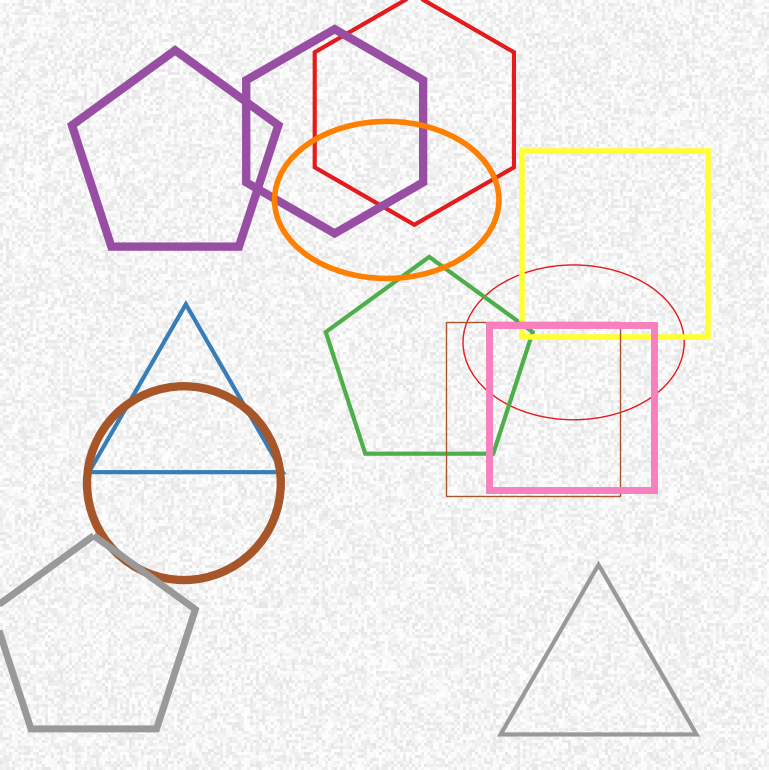[{"shape": "oval", "thickness": 0.5, "radius": 0.72, "center": [0.745, 0.555]}, {"shape": "hexagon", "thickness": 1.5, "radius": 0.75, "center": [0.538, 0.857]}, {"shape": "triangle", "thickness": 1.5, "radius": 0.73, "center": [0.241, 0.459]}, {"shape": "pentagon", "thickness": 1.5, "radius": 0.71, "center": [0.557, 0.525]}, {"shape": "hexagon", "thickness": 3, "radius": 0.66, "center": [0.435, 0.829]}, {"shape": "pentagon", "thickness": 3, "radius": 0.7, "center": [0.227, 0.794]}, {"shape": "oval", "thickness": 2, "radius": 0.73, "center": [0.502, 0.74]}, {"shape": "square", "thickness": 2, "radius": 0.6, "center": [0.799, 0.684]}, {"shape": "circle", "thickness": 3, "radius": 0.63, "center": [0.239, 0.373]}, {"shape": "square", "thickness": 0.5, "radius": 0.56, "center": [0.692, 0.469]}, {"shape": "square", "thickness": 2.5, "radius": 0.54, "center": [0.742, 0.47]}, {"shape": "pentagon", "thickness": 2.5, "radius": 0.69, "center": [0.122, 0.166]}, {"shape": "triangle", "thickness": 1.5, "radius": 0.73, "center": [0.777, 0.12]}]